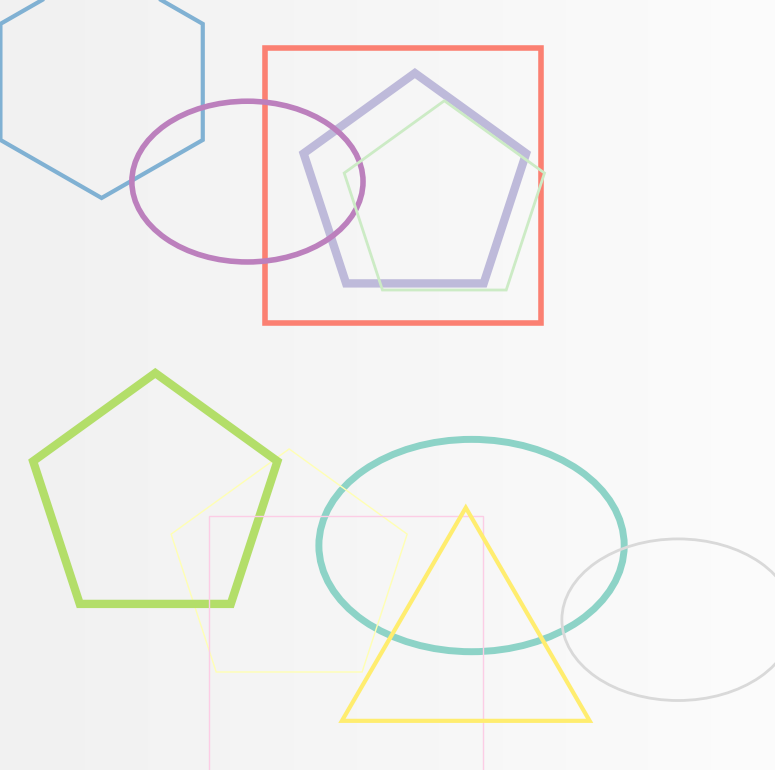[{"shape": "oval", "thickness": 2.5, "radius": 0.98, "center": [0.608, 0.292]}, {"shape": "pentagon", "thickness": 0.5, "radius": 0.8, "center": [0.373, 0.257]}, {"shape": "pentagon", "thickness": 3, "radius": 0.75, "center": [0.535, 0.754]}, {"shape": "square", "thickness": 2, "radius": 0.89, "center": [0.52, 0.759]}, {"shape": "hexagon", "thickness": 1.5, "radius": 0.75, "center": [0.131, 0.894]}, {"shape": "pentagon", "thickness": 3, "radius": 0.83, "center": [0.2, 0.35]}, {"shape": "square", "thickness": 0.5, "radius": 0.88, "center": [0.446, 0.154]}, {"shape": "oval", "thickness": 1, "radius": 0.75, "center": [0.875, 0.195]}, {"shape": "oval", "thickness": 2, "radius": 0.75, "center": [0.319, 0.764]}, {"shape": "pentagon", "thickness": 1, "radius": 0.68, "center": [0.573, 0.733]}, {"shape": "triangle", "thickness": 1.5, "radius": 0.92, "center": [0.601, 0.156]}]